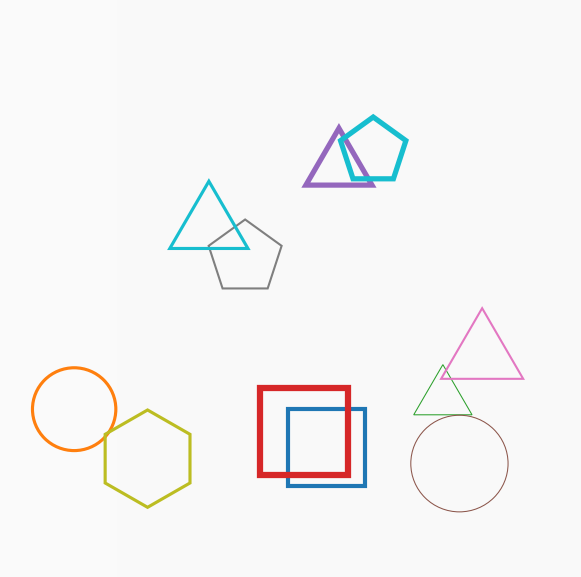[{"shape": "square", "thickness": 2, "radius": 0.33, "center": [0.562, 0.224]}, {"shape": "circle", "thickness": 1.5, "radius": 0.36, "center": [0.128, 0.291]}, {"shape": "triangle", "thickness": 0.5, "radius": 0.29, "center": [0.762, 0.31]}, {"shape": "square", "thickness": 3, "radius": 0.38, "center": [0.523, 0.252]}, {"shape": "triangle", "thickness": 2.5, "radius": 0.33, "center": [0.583, 0.711]}, {"shape": "circle", "thickness": 0.5, "radius": 0.42, "center": [0.79, 0.196]}, {"shape": "triangle", "thickness": 1, "radius": 0.41, "center": [0.829, 0.384]}, {"shape": "pentagon", "thickness": 1, "radius": 0.33, "center": [0.422, 0.553]}, {"shape": "hexagon", "thickness": 1.5, "radius": 0.42, "center": [0.254, 0.205]}, {"shape": "triangle", "thickness": 1.5, "radius": 0.39, "center": [0.359, 0.608]}, {"shape": "pentagon", "thickness": 2.5, "radius": 0.3, "center": [0.642, 0.737]}]